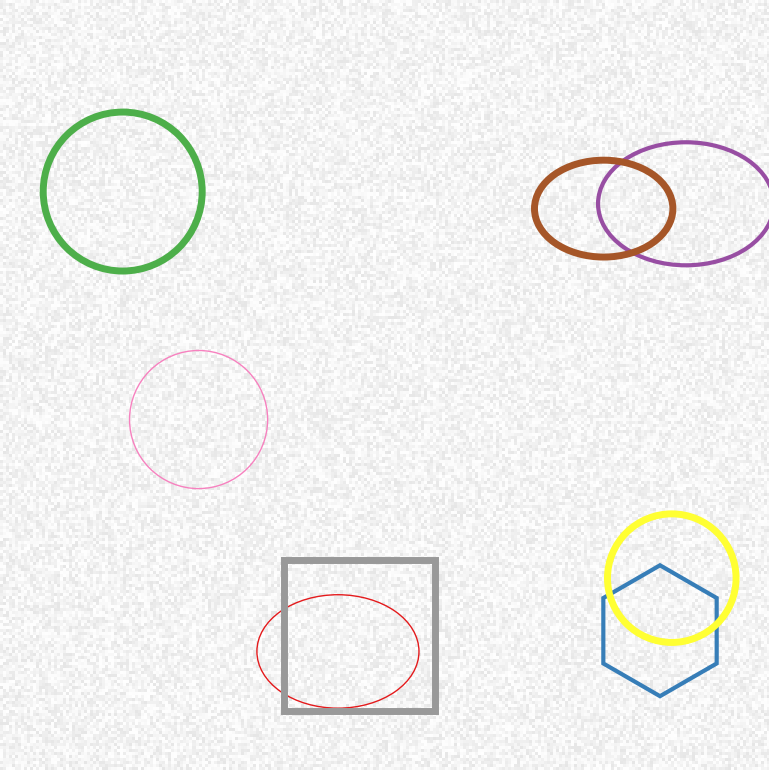[{"shape": "oval", "thickness": 0.5, "radius": 0.53, "center": [0.439, 0.154]}, {"shape": "hexagon", "thickness": 1.5, "radius": 0.42, "center": [0.857, 0.181]}, {"shape": "circle", "thickness": 2.5, "radius": 0.52, "center": [0.159, 0.751]}, {"shape": "oval", "thickness": 1.5, "radius": 0.57, "center": [0.891, 0.735]}, {"shape": "circle", "thickness": 2.5, "radius": 0.42, "center": [0.872, 0.249]}, {"shape": "oval", "thickness": 2.5, "radius": 0.45, "center": [0.784, 0.729]}, {"shape": "circle", "thickness": 0.5, "radius": 0.45, "center": [0.258, 0.455]}, {"shape": "square", "thickness": 2.5, "radius": 0.49, "center": [0.467, 0.174]}]